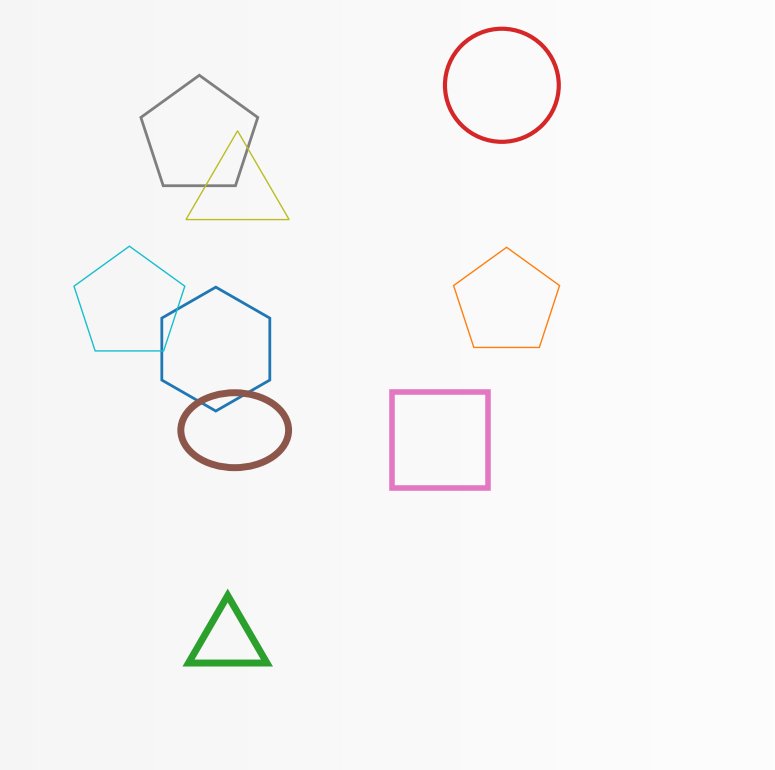[{"shape": "hexagon", "thickness": 1, "radius": 0.4, "center": [0.278, 0.547]}, {"shape": "pentagon", "thickness": 0.5, "radius": 0.36, "center": [0.654, 0.607]}, {"shape": "triangle", "thickness": 2.5, "radius": 0.29, "center": [0.294, 0.168]}, {"shape": "circle", "thickness": 1.5, "radius": 0.37, "center": [0.648, 0.889]}, {"shape": "oval", "thickness": 2.5, "radius": 0.35, "center": [0.303, 0.441]}, {"shape": "square", "thickness": 2, "radius": 0.31, "center": [0.567, 0.428]}, {"shape": "pentagon", "thickness": 1, "radius": 0.4, "center": [0.257, 0.823]}, {"shape": "triangle", "thickness": 0.5, "radius": 0.38, "center": [0.307, 0.753]}, {"shape": "pentagon", "thickness": 0.5, "radius": 0.38, "center": [0.167, 0.605]}]